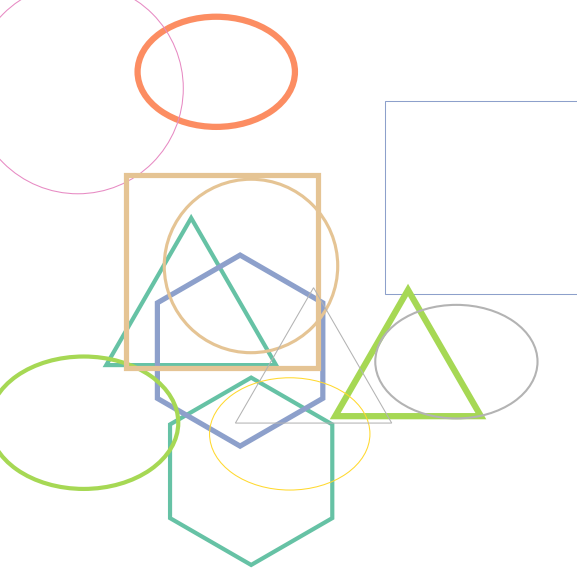[{"shape": "triangle", "thickness": 2, "radius": 0.85, "center": [0.331, 0.452]}, {"shape": "hexagon", "thickness": 2, "radius": 0.81, "center": [0.435, 0.183]}, {"shape": "oval", "thickness": 3, "radius": 0.68, "center": [0.374, 0.875]}, {"shape": "hexagon", "thickness": 2.5, "radius": 0.83, "center": [0.416, 0.392]}, {"shape": "square", "thickness": 0.5, "radius": 0.83, "center": [0.834, 0.657]}, {"shape": "circle", "thickness": 0.5, "radius": 0.91, "center": [0.135, 0.846]}, {"shape": "oval", "thickness": 2, "radius": 0.82, "center": [0.145, 0.267]}, {"shape": "triangle", "thickness": 3, "radius": 0.73, "center": [0.707, 0.351]}, {"shape": "oval", "thickness": 0.5, "radius": 0.69, "center": [0.502, 0.248]}, {"shape": "square", "thickness": 2.5, "radius": 0.83, "center": [0.385, 0.529]}, {"shape": "circle", "thickness": 1.5, "radius": 0.75, "center": [0.435, 0.539]}, {"shape": "oval", "thickness": 1, "radius": 0.7, "center": [0.79, 0.373]}, {"shape": "triangle", "thickness": 0.5, "radius": 0.78, "center": [0.543, 0.345]}]